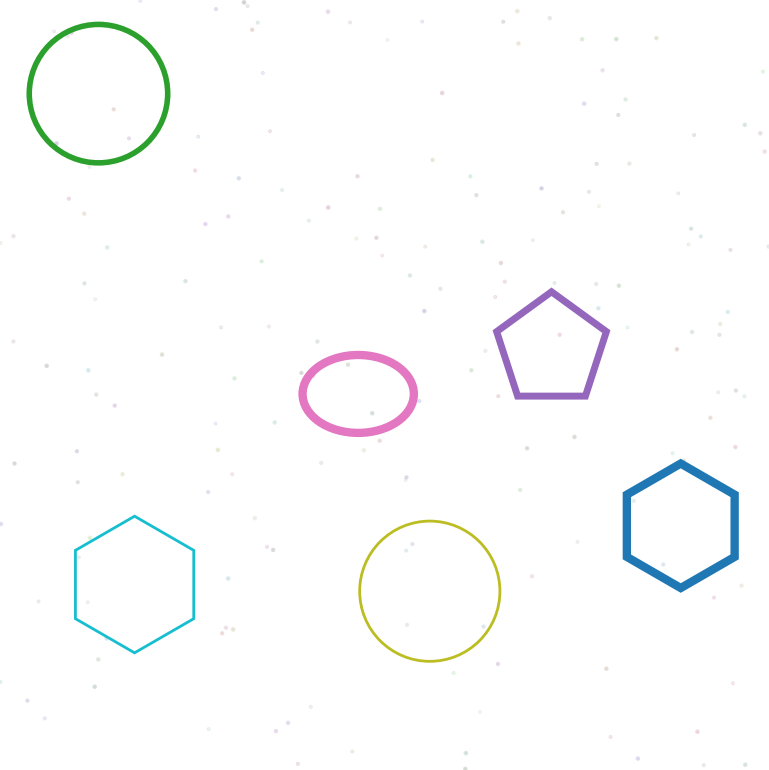[{"shape": "hexagon", "thickness": 3, "radius": 0.4, "center": [0.884, 0.317]}, {"shape": "circle", "thickness": 2, "radius": 0.45, "center": [0.128, 0.878]}, {"shape": "pentagon", "thickness": 2.5, "radius": 0.37, "center": [0.716, 0.546]}, {"shape": "oval", "thickness": 3, "radius": 0.36, "center": [0.465, 0.488]}, {"shape": "circle", "thickness": 1, "radius": 0.46, "center": [0.558, 0.232]}, {"shape": "hexagon", "thickness": 1, "radius": 0.44, "center": [0.175, 0.241]}]